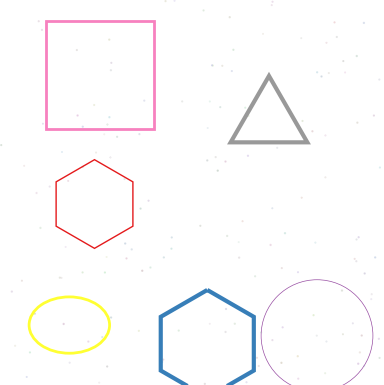[{"shape": "hexagon", "thickness": 1, "radius": 0.58, "center": [0.245, 0.47]}, {"shape": "hexagon", "thickness": 3, "radius": 0.7, "center": [0.538, 0.107]}, {"shape": "circle", "thickness": 0.5, "radius": 0.73, "center": [0.823, 0.128]}, {"shape": "oval", "thickness": 2, "radius": 0.52, "center": [0.18, 0.156]}, {"shape": "square", "thickness": 2, "radius": 0.7, "center": [0.26, 0.805]}, {"shape": "triangle", "thickness": 3, "radius": 0.57, "center": [0.699, 0.688]}]